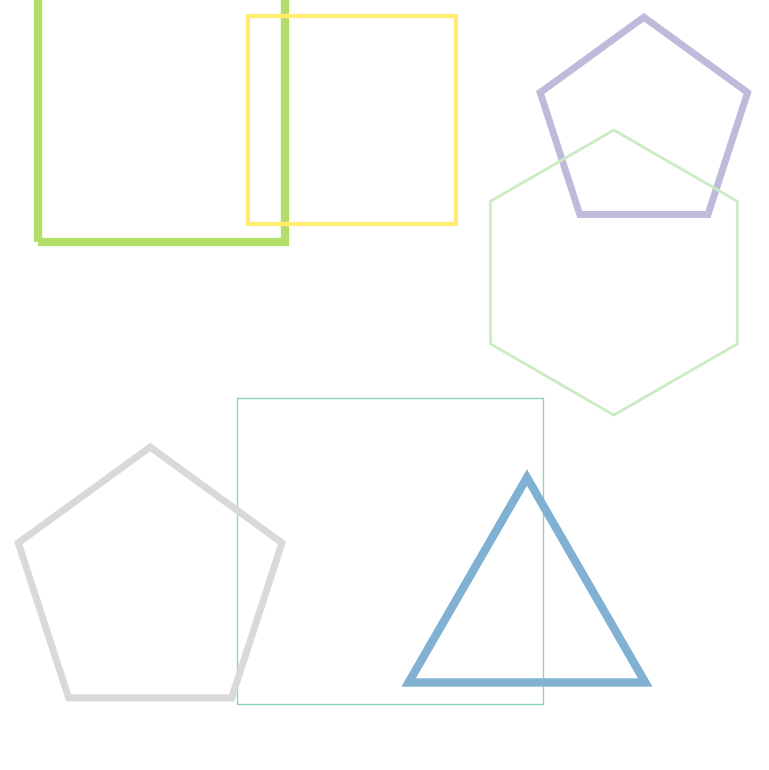[{"shape": "square", "thickness": 0.5, "radius": 0.99, "center": [0.507, 0.285]}, {"shape": "pentagon", "thickness": 2.5, "radius": 0.71, "center": [0.836, 0.836]}, {"shape": "triangle", "thickness": 3, "radius": 0.89, "center": [0.684, 0.202]}, {"shape": "square", "thickness": 3, "radius": 0.8, "center": [0.21, 0.846]}, {"shape": "pentagon", "thickness": 2.5, "radius": 0.9, "center": [0.195, 0.239]}, {"shape": "hexagon", "thickness": 1, "radius": 0.93, "center": [0.797, 0.646]}, {"shape": "square", "thickness": 1.5, "radius": 0.67, "center": [0.457, 0.844]}]